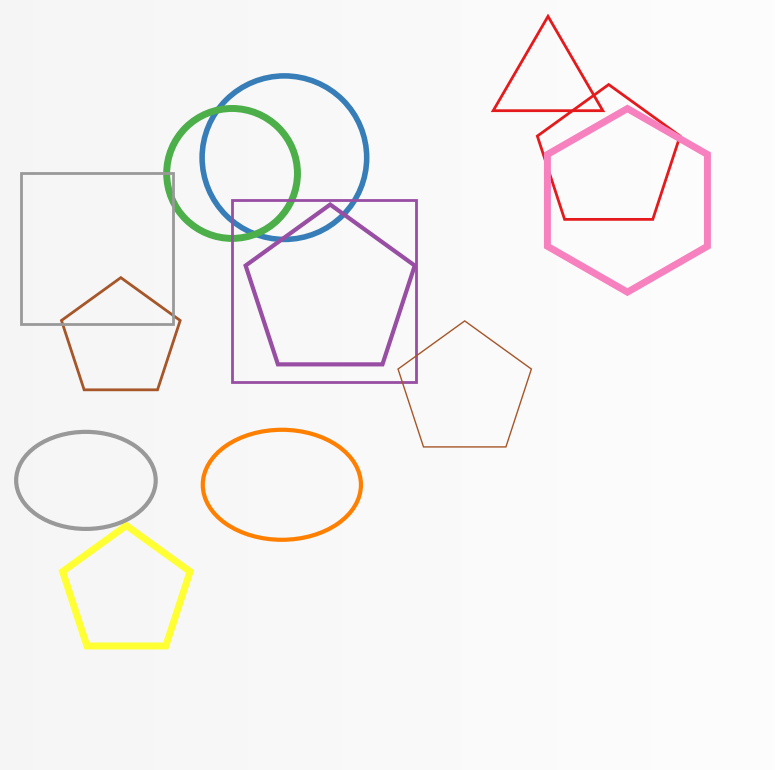[{"shape": "triangle", "thickness": 1, "radius": 0.41, "center": [0.707, 0.897]}, {"shape": "pentagon", "thickness": 1, "radius": 0.48, "center": [0.785, 0.793]}, {"shape": "circle", "thickness": 2, "radius": 0.53, "center": [0.367, 0.795]}, {"shape": "circle", "thickness": 2.5, "radius": 0.42, "center": [0.299, 0.775]}, {"shape": "square", "thickness": 1, "radius": 0.59, "center": [0.418, 0.622]}, {"shape": "pentagon", "thickness": 1.5, "radius": 0.57, "center": [0.426, 0.62]}, {"shape": "oval", "thickness": 1.5, "radius": 0.51, "center": [0.364, 0.37]}, {"shape": "pentagon", "thickness": 2.5, "radius": 0.43, "center": [0.163, 0.231]}, {"shape": "pentagon", "thickness": 1, "radius": 0.4, "center": [0.156, 0.559]}, {"shape": "pentagon", "thickness": 0.5, "radius": 0.45, "center": [0.6, 0.493]}, {"shape": "hexagon", "thickness": 2.5, "radius": 0.6, "center": [0.81, 0.74]}, {"shape": "oval", "thickness": 1.5, "radius": 0.45, "center": [0.111, 0.376]}, {"shape": "square", "thickness": 1, "radius": 0.49, "center": [0.126, 0.678]}]